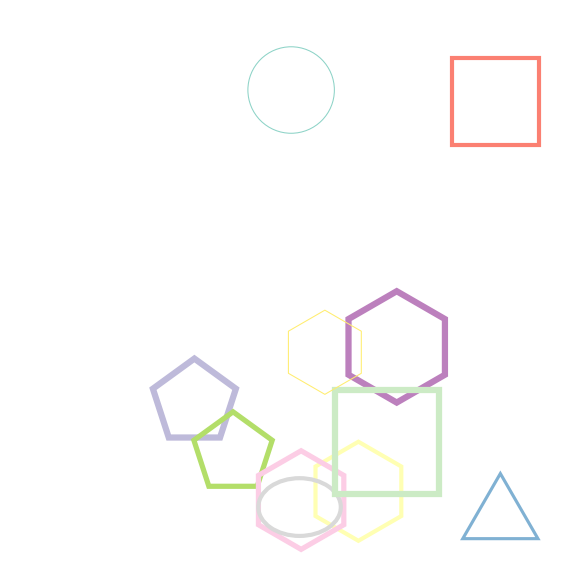[{"shape": "circle", "thickness": 0.5, "radius": 0.37, "center": [0.504, 0.843]}, {"shape": "hexagon", "thickness": 2, "radius": 0.43, "center": [0.621, 0.148]}, {"shape": "pentagon", "thickness": 3, "radius": 0.38, "center": [0.337, 0.303]}, {"shape": "square", "thickness": 2, "radius": 0.38, "center": [0.858, 0.823]}, {"shape": "triangle", "thickness": 1.5, "radius": 0.38, "center": [0.866, 0.104]}, {"shape": "pentagon", "thickness": 2.5, "radius": 0.36, "center": [0.404, 0.215]}, {"shape": "hexagon", "thickness": 2.5, "radius": 0.43, "center": [0.521, 0.133]}, {"shape": "oval", "thickness": 2, "radius": 0.36, "center": [0.519, 0.121]}, {"shape": "hexagon", "thickness": 3, "radius": 0.48, "center": [0.687, 0.398]}, {"shape": "square", "thickness": 3, "radius": 0.45, "center": [0.67, 0.234]}, {"shape": "hexagon", "thickness": 0.5, "radius": 0.36, "center": [0.563, 0.389]}]